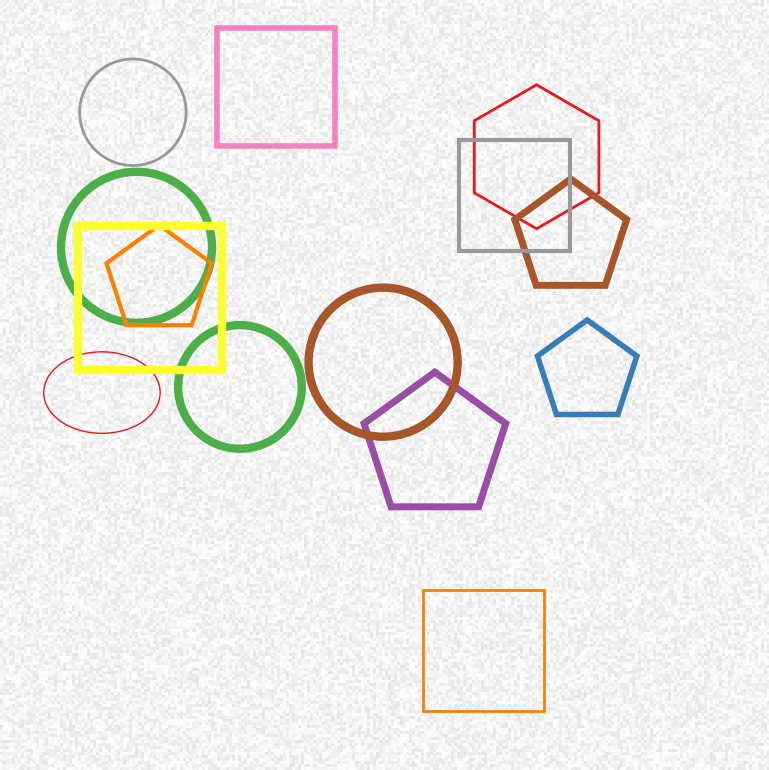[{"shape": "hexagon", "thickness": 1, "radius": 0.47, "center": [0.697, 0.796]}, {"shape": "oval", "thickness": 0.5, "radius": 0.38, "center": [0.132, 0.49]}, {"shape": "pentagon", "thickness": 2, "radius": 0.34, "center": [0.763, 0.517]}, {"shape": "circle", "thickness": 3, "radius": 0.4, "center": [0.312, 0.497]}, {"shape": "circle", "thickness": 3, "radius": 0.49, "center": [0.177, 0.679]}, {"shape": "pentagon", "thickness": 2.5, "radius": 0.48, "center": [0.565, 0.42]}, {"shape": "pentagon", "thickness": 1.5, "radius": 0.36, "center": [0.207, 0.636]}, {"shape": "square", "thickness": 1, "radius": 0.39, "center": [0.628, 0.156]}, {"shape": "square", "thickness": 3, "radius": 0.47, "center": [0.194, 0.613]}, {"shape": "pentagon", "thickness": 2.5, "radius": 0.38, "center": [0.741, 0.691]}, {"shape": "circle", "thickness": 3, "radius": 0.48, "center": [0.498, 0.53]}, {"shape": "square", "thickness": 2, "radius": 0.38, "center": [0.359, 0.888]}, {"shape": "circle", "thickness": 1, "radius": 0.35, "center": [0.173, 0.854]}, {"shape": "square", "thickness": 1.5, "radius": 0.36, "center": [0.668, 0.747]}]